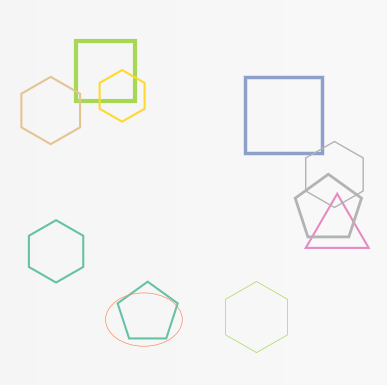[{"shape": "pentagon", "thickness": 1.5, "radius": 0.41, "center": [0.381, 0.187]}, {"shape": "hexagon", "thickness": 1.5, "radius": 0.4, "center": [0.145, 0.347]}, {"shape": "oval", "thickness": 0.5, "radius": 0.49, "center": [0.371, 0.17]}, {"shape": "square", "thickness": 2.5, "radius": 0.5, "center": [0.732, 0.701]}, {"shape": "triangle", "thickness": 1.5, "radius": 0.47, "center": [0.87, 0.403]}, {"shape": "hexagon", "thickness": 0.5, "radius": 0.46, "center": [0.662, 0.176]}, {"shape": "square", "thickness": 3, "radius": 0.38, "center": [0.272, 0.816]}, {"shape": "hexagon", "thickness": 1.5, "radius": 0.34, "center": [0.315, 0.751]}, {"shape": "hexagon", "thickness": 1.5, "radius": 0.44, "center": [0.131, 0.713]}, {"shape": "pentagon", "thickness": 2, "radius": 0.45, "center": [0.847, 0.457]}, {"shape": "hexagon", "thickness": 1, "radius": 0.43, "center": [0.863, 0.547]}]